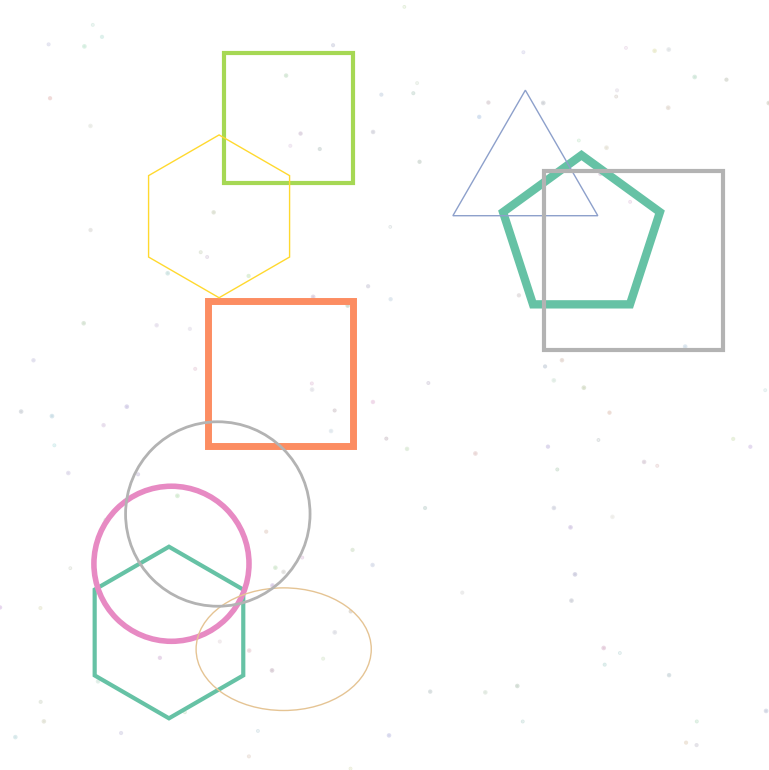[{"shape": "hexagon", "thickness": 1.5, "radius": 0.56, "center": [0.219, 0.179]}, {"shape": "pentagon", "thickness": 3, "radius": 0.54, "center": [0.755, 0.691]}, {"shape": "square", "thickness": 2.5, "radius": 0.47, "center": [0.364, 0.515]}, {"shape": "triangle", "thickness": 0.5, "radius": 0.54, "center": [0.682, 0.774]}, {"shape": "circle", "thickness": 2, "radius": 0.5, "center": [0.223, 0.268]}, {"shape": "square", "thickness": 1.5, "radius": 0.42, "center": [0.374, 0.847]}, {"shape": "hexagon", "thickness": 0.5, "radius": 0.53, "center": [0.285, 0.719]}, {"shape": "oval", "thickness": 0.5, "radius": 0.57, "center": [0.368, 0.157]}, {"shape": "square", "thickness": 1.5, "radius": 0.58, "center": [0.823, 0.662]}, {"shape": "circle", "thickness": 1, "radius": 0.6, "center": [0.283, 0.332]}]